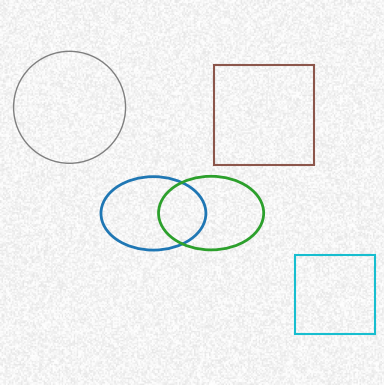[{"shape": "oval", "thickness": 2, "radius": 0.68, "center": [0.399, 0.446]}, {"shape": "oval", "thickness": 2, "radius": 0.68, "center": [0.548, 0.447]}, {"shape": "square", "thickness": 1.5, "radius": 0.65, "center": [0.686, 0.701]}, {"shape": "circle", "thickness": 1, "radius": 0.73, "center": [0.181, 0.721]}, {"shape": "square", "thickness": 1.5, "radius": 0.52, "center": [0.869, 0.235]}]